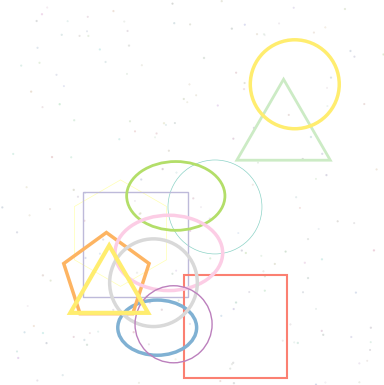[{"shape": "circle", "thickness": 0.5, "radius": 0.61, "center": [0.558, 0.462]}, {"shape": "hexagon", "thickness": 0.5, "radius": 0.69, "center": [0.313, 0.394]}, {"shape": "square", "thickness": 1, "radius": 0.68, "center": [0.351, 0.366]}, {"shape": "square", "thickness": 1.5, "radius": 0.67, "center": [0.612, 0.153]}, {"shape": "oval", "thickness": 2.5, "radius": 0.51, "center": [0.408, 0.149]}, {"shape": "pentagon", "thickness": 2.5, "radius": 0.58, "center": [0.276, 0.279]}, {"shape": "oval", "thickness": 2, "radius": 0.64, "center": [0.457, 0.491]}, {"shape": "oval", "thickness": 2.5, "radius": 0.7, "center": [0.439, 0.343]}, {"shape": "circle", "thickness": 2.5, "radius": 0.57, "center": [0.399, 0.266]}, {"shape": "circle", "thickness": 1, "radius": 0.5, "center": [0.451, 0.158]}, {"shape": "triangle", "thickness": 2, "radius": 0.7, "center": [0.737, 0.654]}, {"shape": "circle", "thickness": 2.5, "radius": 0.58, "center": [0.766, 0.781]}, {"shape": "triangle", "thickness": 3, "radius": 0.58, "center": [0.284, 0.246]}]